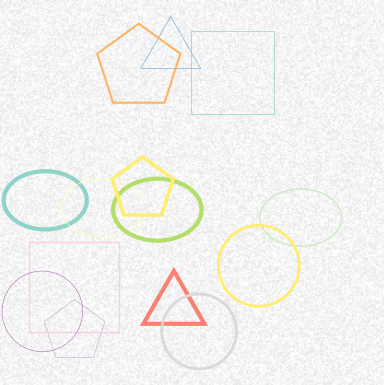[{"shape": "square", "thickness": 0.5, "radius": 0.54, "center": [0.604, 0.811]}, {"shape": "oval", "thickness": 3, "radius": 0.54, "center": [0.117, 0.48]}, {"shape": "oval", "thickness": 0.5, "radius": 0.54, "center": [0.266, 0.461]}, {"shape": "pentagon", "thickness": 0.5, "radius": 0.41, "center": [0.194, 0.139]}, {"shape": "triangle", "thickness": 3, "radius": 0.46, "center": [0.452, 0.205]}, {"shape": "triangle", "thickness": 0.5, "radius": 0.45, "center": [0.443, 0.867]}, {"shape": "pentagon", "thickness": 1.5, "radius": 0.57, "center": [0.361, 0.825]}, {"shape": "oval", "thickness": 3, "radius": 0.57, "center": [0.409, 0.455]}, {"shape": "square", "thickness": 1, "radius": 0.58, "center": [0.192, 0.254]}, {"shape": "circle", "thickness": 2, "radius": 0.49, "center": [0.517, 0.139]}, {"shape": "circle", "thickness": 0.5, "radius": 0.52, "center": [0.11, 0.191]}, {"shape": "oval", "thickness": 1, "radius": 0.53, "center": [0.781, 0.435]}, {"shape": "circle", "thickness": 2, "radius": 0.53, "center": [0.672, 0.31]}, {"shape": "pentagon", "thickness": 2.5, "radius": 0.42, "center": [0.371, 0.509]}]